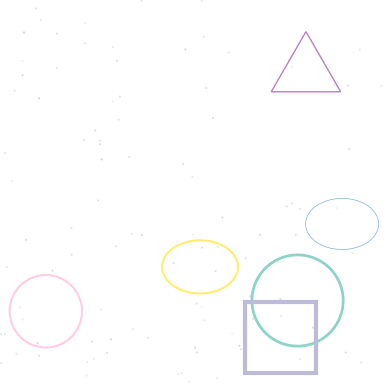[{"shape": "circle", "thickness": 2, "radius": 0.59, "center": [0.773, 0.219]}, {"shape": "square", "thickness": 3, "radius": 0.46, "center": [0.729, 0.123]}, {"shape": "oval", "thickness": 0.5, "radius": 0.47, "center": [0.889, 0.418]}, {"shape": "circle", "thickness": 1.5, "radius": 0.47, "center": [0.119, 0.191]}, {"shape": "triangle", "thickness": 1, "radius": 0.52, "center": [0.795, 0.814]}, {"shape": "oval", "thickness": 1.5, "radius": 0.49, "center": [0.52, 0.307]}]